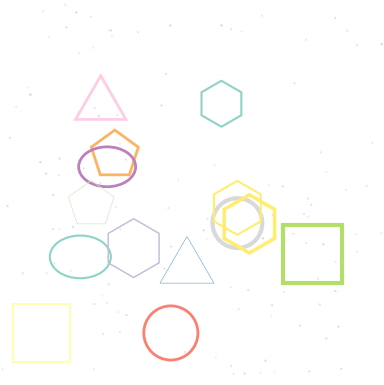[{"shape": "hexagon", "thickness": 1.5, "radius": 0.3, "center": [0.575, 0.731]}, {"shape": "oval", "thickness": 1.5, "radius": 0.4, "center": [0.209, 0.333]}, {"shape": "square", "thickness": 1.5, "radius": 0.37, "center": [0.109, 0.135]}, {"shape": "hexagon", "thickness": 1, "radius": 0.38, "center": [0.347, 0.356]}, {"shape": "circle", "thickness": 2, "radius": 0.35, "center": [0.444, 0.135]}, {"shape": "triangle", "thickness": 0.5, "radius": 0.4, "center": [0.486, 0.305]}, {"shape": "pentagon", "thickness": 2, "radius": 0.32, "center": [0.298, 0.598]}, {"shape": "square", "thickness": 3, "radius": 0.38, "center": [0.812, 0.34]}, {"shape": "triangle", "thickness": 2, "radius": 0.38, "center": [0.262, 0.728]}, {"shape": "circle", "thickness": 3, "radius": 0.32, "center": [0.617, 0.421]}, {"shape": "oval", "thickness": 2, "radius": 0.37, "center": [0.278, 0.567]}, {"shape": "pentagon", "thickness": 0.5, "radius": 0.31, "center": [0.237, 0.469]}, {"shape": "hexagon", "thickness": 1.5, "radius": 0.35, "center": [0.616, 0.46]}, {"shape": "hexagon", "thickness": 2.5, "radius": 0.38, "center": [0.648, 0.418]}]